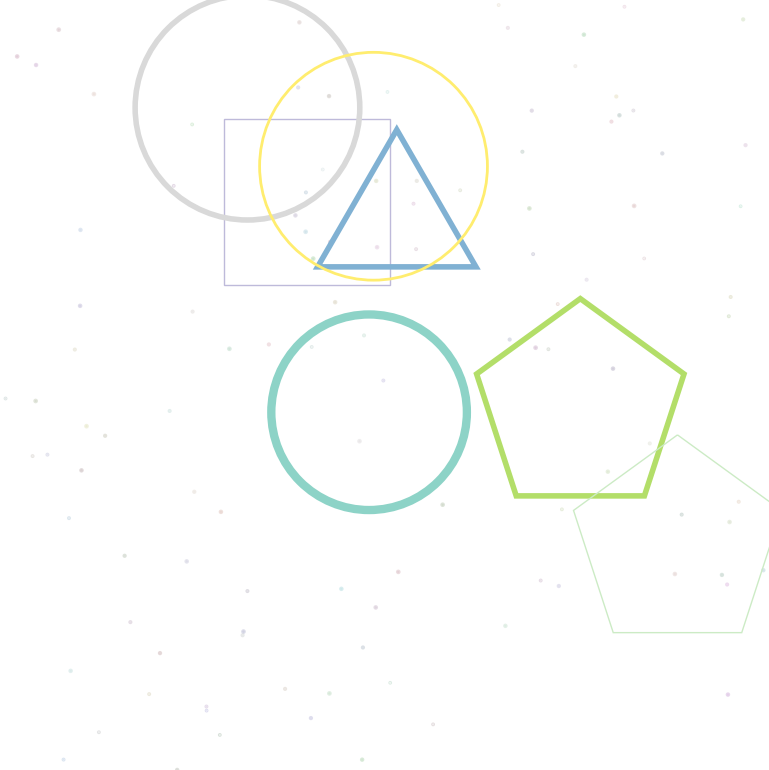[{"shape": "circle", "thickness": 3, "radius": 0.63, "center": [0.479, 0.465]}, {"shape": "square", "thickness": 0.5, "radius": 0.54, "center": [0.398, 0.737]}, {"shape": "triangle", "thickness": 2, "radius": 0.59, "center": [0.515, 0.713]}, {"shape": "pentagon", "thickness": 2, "radius": 0.71, "center": [0.754, 0.471]}, {"shape": "circle", "thickness": 2, "radius": 0.73, "center": [0.321, 0.86]}, {"shape": "pentagon", "thickness": 0.5, "radius": 0.71, "center": [0.88, 0.293]}, {"shape": "circle", "thickness": 1, "radius": 0.74, "center": [0.485, 0.784]}]